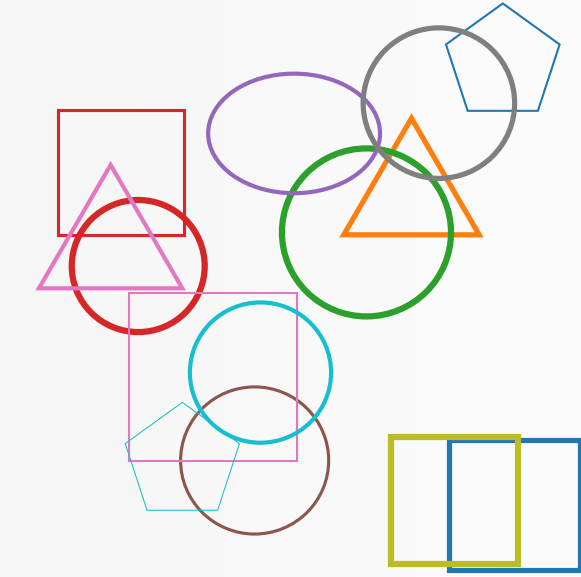[{"shape": "square", "thickness": 2.5, "radius": 0.56, "center": [0.885, 0.125]}, {"shape": "pentagon", "thickness": 1, "radius": 0.51, "center": [0.865, 0.89]}, {"shape": "triangle", "thickness": 2.5, "radius": 0.67, "center": [0.708, 0.66]}, {"shape": "circle", "thickness": 3, "radius": 0.73, "center": [0.631, 0.597]}, {"shape": "circle", "thickness": 3, "radius": 0.57, "center": [0.238, 0.538]}, {"shape": "square", "thickness": 1.5, "radius": 0.54, "center": [0.208, 0.701]}, {"shape": "oval", "thickness": 2, "radius": 0.74, "center": [0.506, 0.768]}, {"shape": "circle", "thickness": 1.5, "radius": 0.64, "center": [0.438, 0.202]}, {"shape": "triangle", "thickness": 2, "radius": 0.71, "center": [0.19, 0.571]}, {"shape": "square", "thickness": 1, "radius": 0.73, "center": [0.366, 0.346]}, {"shape": "circle", "thickness": 2.5, "radius": 0.65, "center": [0.755, 0.821]}, {"shape": "square", "thickness": 3, "radius": 0.55, "center": [0.782, 0.132]}, {"shape": "circle", "thickness": 2, "radius": 0.61, "center": [0.448, 0.354]}, {"shape": "pentagon", "thickness": 0.5, "radius": 0.52, "center": [0.314, 0.199]}]